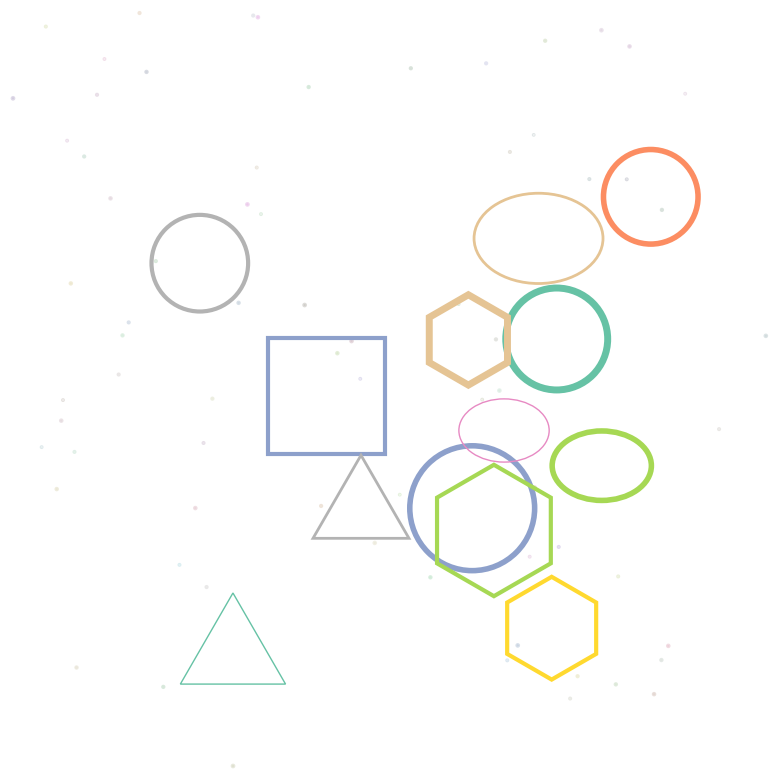[{"shape": "triangle", "thickness": 0.5, "radius": 0.39, "center": [0.303, 0.151]}, {"shape": "circle", "thickness": 2.5, "radius": 0.33, "center": [0.723, 0.56]}, {"shape": "circle", "thickness": 2, "radius": 0.31, "center": [0.845, 0.744]}, {"shape": "circle", "thickness": 2, "radius": 0.41, "center": [0.613, 0.34]}, {"shape": "square", "thickness": 1.5, "radius": 0.38, "center": [0.424, 0.486]}, {"shape": "oval", "thickness": 0.5, "radius": 0.29, "center": [0.655, 0.441]}, {"shape": "oval", "thickness": 2, "radius": 0.32, "center": [0.782, 0.395]}, {"shape": "hexagon", "thickness": 1.5, "radius": 0.43, "center": [0.641, 0.311]}, {"shape": "hexagon", "thickness": 1.5, "radius": 0.33, "center": [0.716, 0.184]}, {"shape": "oval", "thickness": 1, "radius": 0.42, "center": [0.699, 0.69]}, {"shape": "hexagon", "thickness": 2.5, "radius": 0.29, "center": [0.608, 0.559]}, {"shape": "triangle", "thickness": 1, "radius": 0.36, "center": [0.469, 0.337]}, {"shape": "circle", "thickness": 1.5, "radius": 0.31, "center": [0.259, 0.658]}]